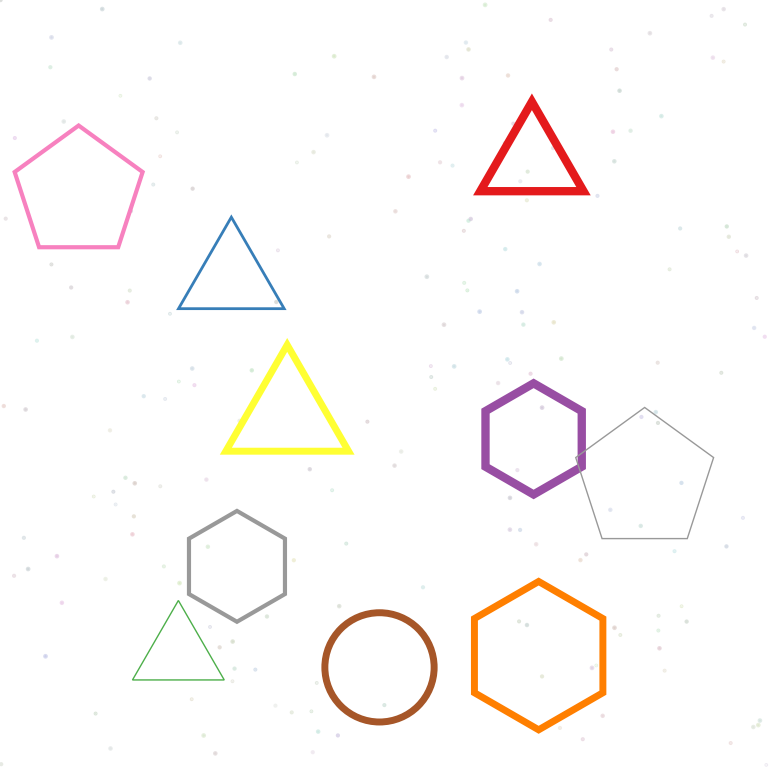[{"shape": "triangle", "thickness": 3, "radius": 0.39, "center": [0.691, 0.79]}, {"shape": "triangle", "thickness": 1, "radius": 0.4, "center": [0.3, 0.639]}, {"shape": "triangle", "thickness": 0.5, "radius": 0.34, "center": [0.232, 0.151]}, {"shape": "hexagon", "thickness": 3, "radius": 0.36, "center": [0.693, 0.43]}, {"shape": "hexagon", "thickness": 2.5, "radius": 0.48, "center": [0.7, 0.149]}, {"shape": "triangle", "thickness": 2.5, "radius": 0.46, "center": [0.373, 0.46]}, {"shape": "circle", "thickness": 2.5, "radius": 0.35, "center": [0.493, 0.133]}, {"shape": "pentagon", "thickness": 1.5, "radius": 0.44, "center": [0.102, 0.75]}, {"shape": "pentagon", "thickness": 0.5, "radius": 0.47, "center": [0.837, 0.377]}, {"shape": "hexagon", "thickness": 1.5, "radius": 0.36, "center": [0.308, 0.264]}]